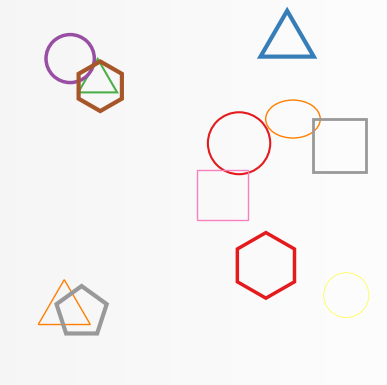[{"shape": "hexagon", "thickness": 2.5, "radius": 0.43, "center": [0.686, 0.311]}, {"shape": "circle", "thickness": 1.5, "radius": 0.4, "center": [0.617, 0.628]}, {"shape": "triangle", "thickness": 3, "radius": 0.4, "center": [0.741, 0.893]}, {"shape": "triangle", "thickness": 1.5, "radius": 0.29, "center": [0.252, 0.789]}, {"shape": "circle", "thickness": 2.5, "radius": 0.31, "center": [0.181, 0.848]}, {"shape": "oval", "thickness": 1, "radius": 0.35, "center": [0.756, 0.691]}, {"shape": "triangle", "thickness": 1, "radius": 0.39, "center": [0.166, 0.196]}, {"shape": "circle", "thickness": 0.5, "radius": 0.29, "center": [0.894, 0.233]}, {"shape": "hexagon", "thickness": 3, "radius": 0.32, "center": [0.259, 0.776]}, {"shape": "square", "thickness": 1, "radius": 0.33, "center": [0.574, 0.494]}, {"shape": "pentagon", "thickness": 3, "radius": 0.34, "center": [0.211, 0.189]}, {"shape": "square", "thickness": 2, "radius": 0.34, "center": [0.876, 0.623]}]